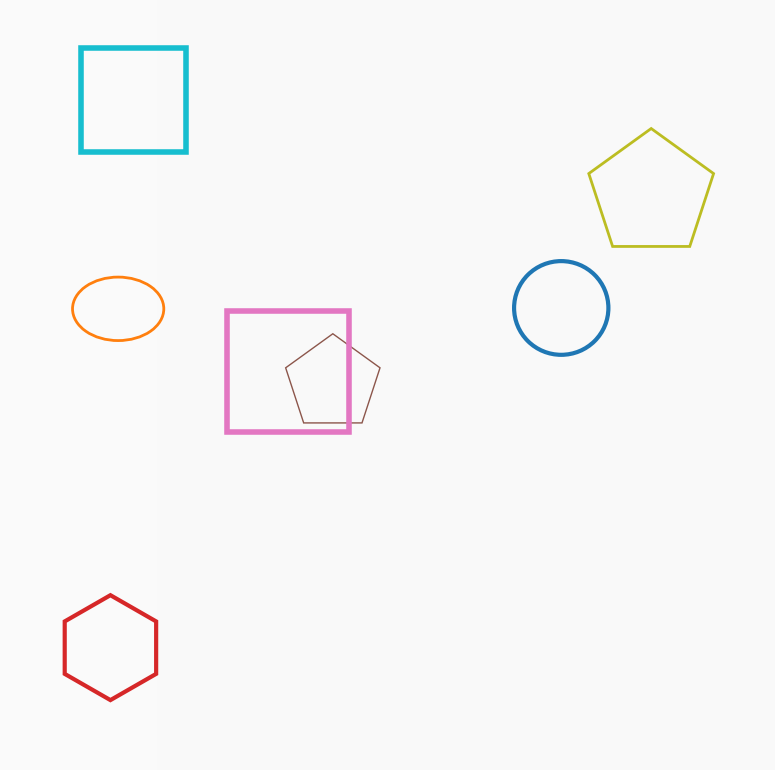[{"shape": "circle", "thickness": 1.5, "radius": 0.3, "center": [0.724, 0.6]}, {"shape": "oval", "thickness": 1, "radius": 0.29, "center": [0.152, 0.599]}, {"shape": "hexagon", "thickness": 1.5, "radius": 0.34, "center": [0.142, 0.159]}, {"shape": "pentagon", "thickness": 0.5, "radius": 0.32, "center": [0.429, 0.503]}, {"shape": "square", "thickness": 2, "radius": 0.4, "center": [0.372, 0.518]}, {"shape": "pentagon", "thickness": 1, "radius": 0.42, "center": [0.84, 0.748]}, {"shape": "square", "thickness": 2, "radius": 0.34, "center": [0.172, 0.87]}]